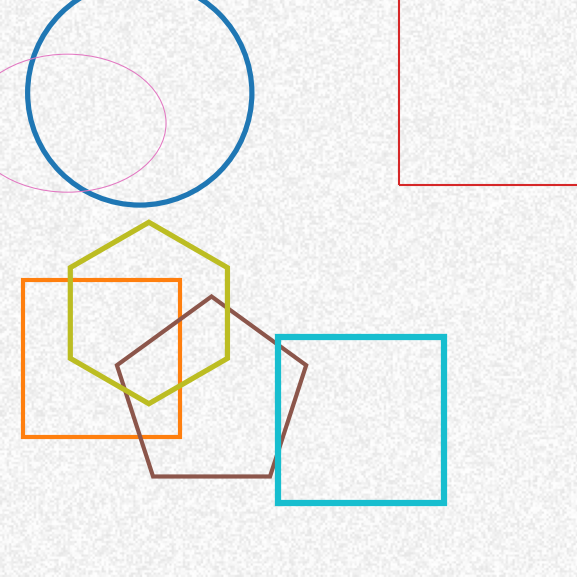[{"shape": "circle", "thickness": 2.5, "radius": 0.97, "center": [0.242, 0.838]}, {"shape": "square", "thickness": 2, "radius": 0.68, "center": [0.176, 0.378]}, {"shape": "square", "thickness": 1, "radius": 0.86, "center": [0.862, 0.85]}, {"shape": "pentagon", "thickness": 2, "radius": 0.86, "center": [0.366, 0.313]}, {"shape": "oval", "thickness": 0.5, "radius": 0.85, "center": [0.117, 0.786]}, {"shape": "hexagon", "thickness": 2.5, "radius": 0.79, "center": [0.258, 0.457]}, {"shape": "square", "thickness": 3, "radius": 0.72, "center": [0.626, 0.273]}]